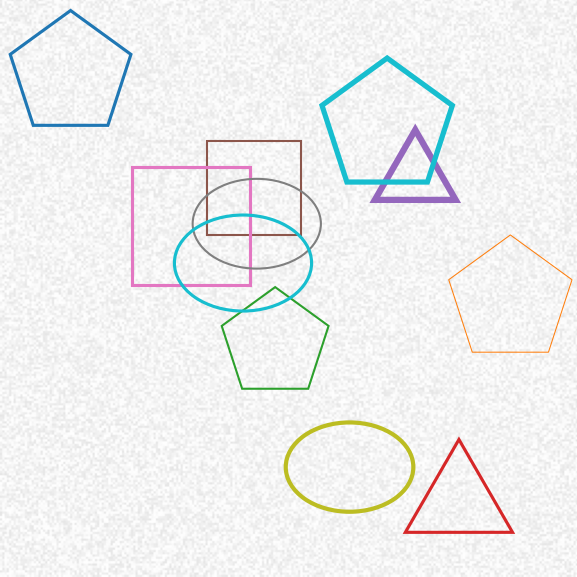[{"shape": "pentagon", "thickness": 1.5, "radius": 0.55, "center": [0.122, 0.871]}, {"shape": "pentagon", "thickness": 0.5, "radius": 0.56, "center": [0.884, 0.48]}, {"shape": "pentagon", "thickness": 1, "radius": 0.49, "center": [0.476, 0.405]}, {"shape": "triangle", "thickness": 1.5, "radius": 0.54, "center": [0.795, 0.131]}, {"shape": "triangle", "thickness": 3, "radius": 0.4, "center": [0.719, 0.693]}, {"shape": "square", "thickness": 1, "radius": 0.41, "center": [0.44, 0.673]}, {"shape": "square", "thickness": 1.5, "radius": 0.51, "center": [0.331, 0.608]}, {"shape": "oval", "thickness": 1, "radius": 0.56, "center": [0.445, 0.612]}, {"shape": "oval", "thickness": 2, "radius": 0.55, "center": [0.605, 0.19]}, {"shape": "pentagon", "thickness": 2.5, "radius": 0.59, "center": [0.67, 0.78]}, {"shape": "oval", "thickness": 1.5, "radius": 0.59, "center": [0.421, 0.544]}]